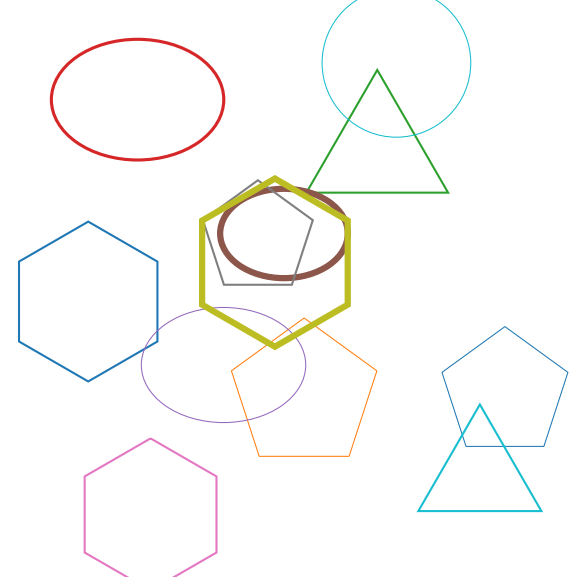[{"shape": "pentagon", "thickness": 0.5, "radius": 0.57, "center": [0.874, 0.319]}, {"shape": "hexagon", "thickness": 1, "radius": 0.69, "center": [0.153, 0.477]}, {"shape": "pentagon", "thickness": 0.5, "radius": 0.66, "center": [0.527, 0.316]}, {"shape": "triangle", "thickness": 1, "radius": 0.71, "center": [0.653, 0.736]}, {"shape": "oval", "thickness": 1.5, "radius": 0.75, "center": [0.238, 0.827]}, {"shape": "oval", "thickness": 0.5, "radius": 0.71, "center": [0.387, 0.367]}, {"shape": "oval", "thickness": 3, "radius": 0.55, "center": [0.492, 0.595]}, {"shape": "hexagon", "thickness": 1, "radius": 0.66, "center": [0.261, 0.108]}, {"shape": "pentagon", "thickness": 1, "radius": 0.5, "center": [0.447, 0.587]}, {"shape": "hexagon", "thickness": 3, "radius": 0.73, "center": [0.476, 0.544]}, {"shape": "circle", "thickness": 0.5, "radius": 0.64, "center": [0.686, 0.89]}, {"shape": "triangle", "thickness": 1, "radius": 0.62, "center": [0.831, 0.176]}]